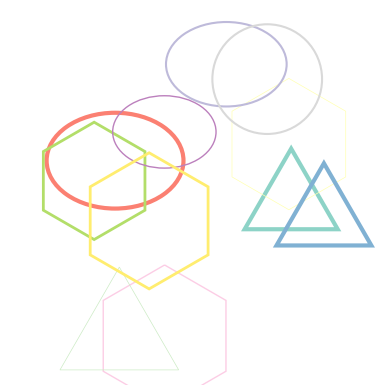[{"shape": "triangle", "thickness": 3, "radius": 0.7, "center": [0.756, 0.474]}, {"shape": "hexagon", "thickness": 0.5, "radius": 0.85, "center": [0.75, 0.626]}, {"shape": "oval", "thickness": 1.5, "radius": 0.78, "center": [0.588, 0.833]}, {"shape": "oval", "thickness": 3, "radius": 0.89, "center": [0.299, 0.583]}, {"shape": "triangle", "thickness": 3, "radius": 0.71, "center": [0.841, 0.434]}, {"shape": "hexagon", "thickness": 2, "radius": 0.76, "center": [0.245, 0.53]}, {"shape": "hexagon", "thickness": 1, "radius": 0.92, "center": [0.428, 0.128]}, {"shape": "circle", "thickness": 1.5, "radius": 0.71, "center": [0.694, 0.794]}, {"shape": "oval", "thickness": 1, "radius": 0.67, "center": [0.427, 0.657]}, {"shape": "triangle", "thickness": 0.5, "radius": 0.89, "center": [0.31, 0.128]}, {"shape": "hexagon", "thickness": 2, "radius": 0.88, "center": [0.387, 0.426]}]